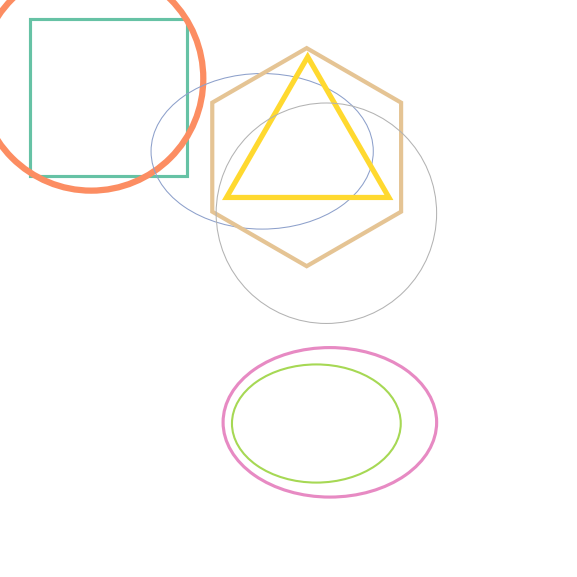[{"shape": "square", "thickness": 1.5, "radius": 0.68, "center": [0.188, 0.83]}, {"shape": "circle", "thickness": 3, "radius": 0.97, "center": [0.158, 0.863]}, {"shape": "oval", "thickness": 0.5, "radius": 0.96, "center": [0.454, 0.737]}, {"shape": "oval", "thickness": 1.5, "radius": 0.92, "center": [0.571, 0.268]}, {"shape": "oval", "thickness": 1, "radius": 0.73, "center": [0.548, 0.266]}, {"shape": "triangle", "thickness": 2.5, "radius": 0.81, "center": [0.533, 0.738]}, {"shape": "hexagon", "thickness": 2, "radius": 0.94, "center": [0.531, 0.727]}, {"shape": "circle", "thickness": 0.5, "radius": 0.95, "center": [0.565, 0.63]}]